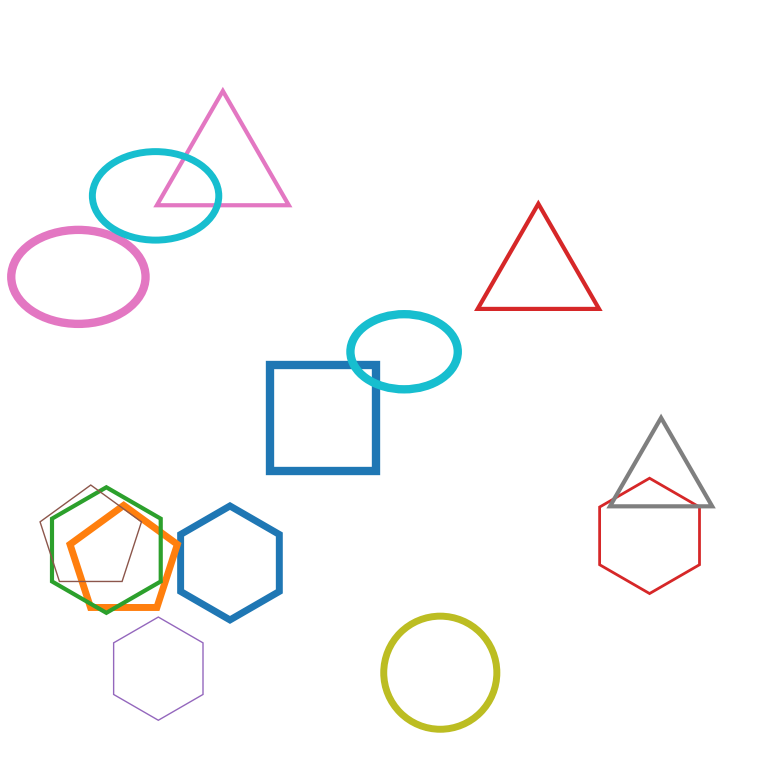[{"shape": "square", "thickness": 3, "radius": 0.35, "center": [0.419, 0.457]}, {"shape": "hexagon", "thickness": 2.5, "radius": 0.37, "center": [0.299, 0.269]}, {"shape": "pentagon", "thickness": 2.5, "radius": 0.37, "center": [0.161, 0.27]}, {"shape": "hexagon", "thickness": 1.5, "radius": 0.41, "center": [0.138, 0.286]}, {"shape": "triangle", "thickness": 1.5, "radius": 0.46, "center": [0.699, 0.644]}, {"shape": "hexagon", "thickness": 1, "radius": 0.37, "center": [0.844, 0.304]}, {"shape": "hexagon", "thickness": 0.5, "radius": 0.34, "center": [0.206, 0.132]}, {"shape": "pentagon", "thickness": 0.5, "radius": 0.35, "center": [0.118, 0.301]}, {"shape": "oval", "thickness": 3, "radius": 0.44, "center": [0.102, 0.64]}, {"shape": "triangle", "thickness": 1.5, "radius": 0.49, "center": [0.289, 0.783]}, {"shape": "triangle", "thickness": 1.5, "radius": 0.38, "center": [0.859, 0.381]}, {"shape": "circle", "thickness": 2.5, "radius": 0.37, "center": [0.572, 0.126]}, {"shape": "oval", "thickness": 3, "radius": 0.35, "center": [0.525, 0.543]}, {"shape": "oval", "thickness": 2.5, "radius": 0.41, "center": [0.202, 0.746]}]